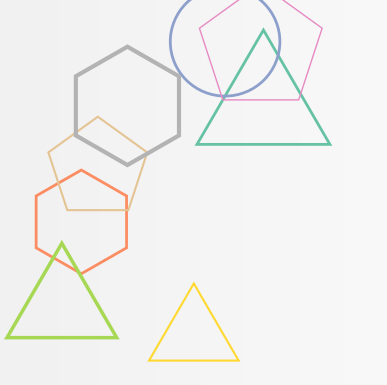[{"shape": "triangle", "thickness": 2, "radius": 0.99, "center": [0.68, 0.724]}, {"shape": "hexagon", "thickness": 2, "radius": 0.67, "center": [0.21, 0.424]}, {"shape": "circle", "thickness": 2, "radius": 0.71, "center": [0.581, 0.892]}, {"shape": "pentagon", "thickness": 1, "radius": 0.83, "center": [0.673, 0.875]}, {"shape": "triangle", "thickness": 2.5, "radius": 0.82, "center": [0.16, 0.205]}, {"shape": "triangle", "thickness": 1.5, "radius": 0.67, "center": [0.5, 0.13]}, {"shape": "pentagon", "thickness": 1.5, "radius": 0.67, "center": [0.252, 0.563]}, {"shape": "hexagon", "thickness": 3, "radius": 0.77, "center": [0.329, 0.725]}]